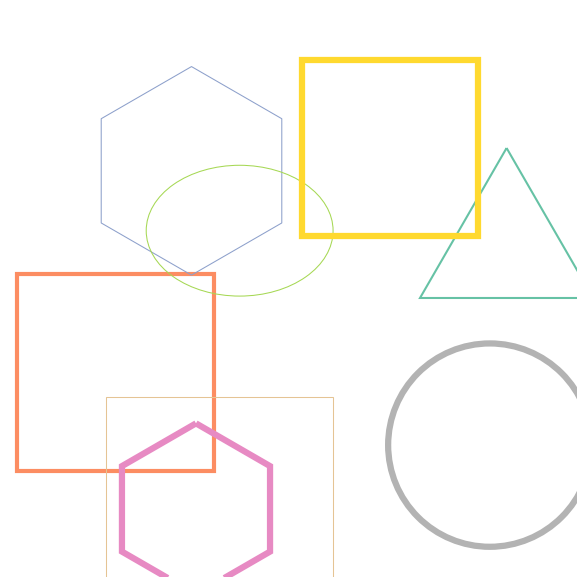[{"shape": "triangle", "thickness": 1, "radius": 0.87, "center": [0.877, 0.57]}, {"shape": "square", "thickness": 2, "radius": 0.85, "center": [0.201, 0.354]}, {"shape": "hexagon", "thickness": 0.5, "radius": 0.9, "center": [0.332, 0.703]}, {"shape": "hexagon", "thickness": 3, "radius": 0.74, "center": [0.339, 0.118]}, {"shape": "oval", "thickness": 0.5, "radius": 0.81, "center": [0.415, 0.6]}, {"shape": "square", "thickness": 3, "radius": 0.76, "center": [0.676, 0.742]}, {"shape": "square", "thickness": 0.5, "radius": 0.98, "center": [0.38, 0.115]}, {"shape": "circle", "thickness": 3, "radius": 0.88, "center": [0.848, 0.228]}]